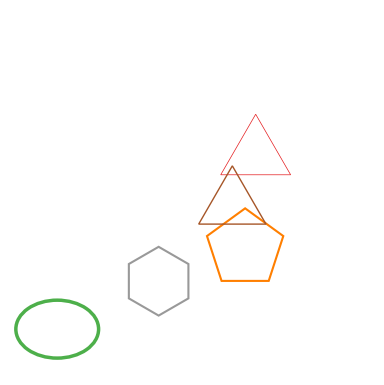[{"shape": "triangle", "thickness": 0.5, "radius": 0.52, "center": [0.664, 0.598]}, {"shape": "oval", "thickness": 2.5, "radius": 0.54, "center": [0.149, 0.145]}, {"shape": "pentagon", "thickness": 1.5, "radius": 0.52, "center": [0.637, 0.355]}, {"shape": "triangle", "thickness": 1, "radius": 0.5, "center": [0.603, 0.468]}, {"shape": "hexagon", "thickness": 1.5, "radius": 0.45, "center": [0.412, 0.27]}]